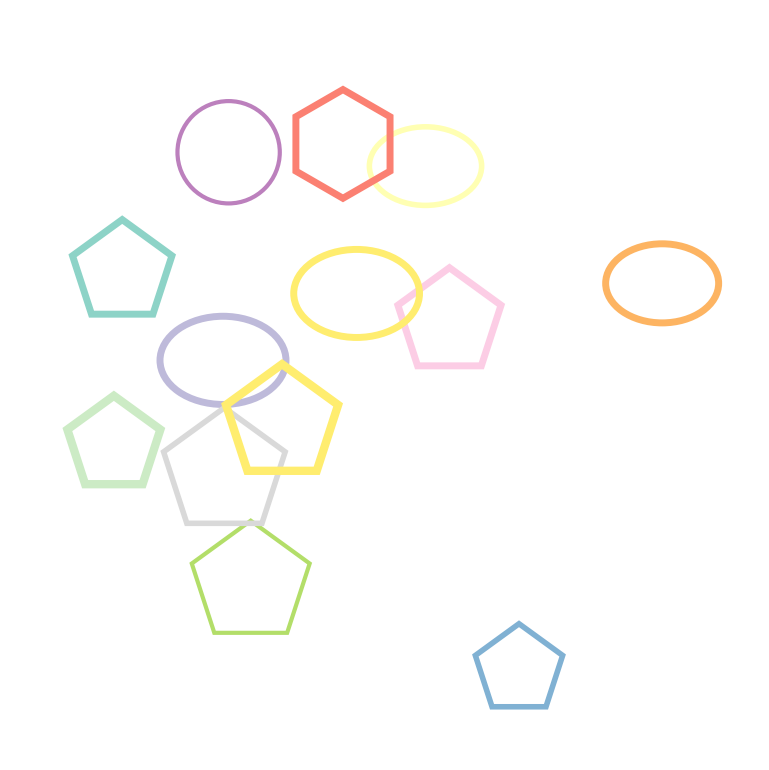[{"shape": "pentagon", "thickness": 2.5, "radius": 0.34, "center": [0.159, 0.647]}, {"shape": "oval", "thickness": 2, "radius": 0.36, "center": [0.553, 0.784]}, {"shape": "oval", "thickness": 2.5, "radius": 0.41, "center": [0.29, 0.532]}, {"shape": "hexagon", "thickness": 2.5, "radius": 0.35, "center": [0.445, 0.813]}, {"shape": "pentagon", "thickness": 2, "radius": 0.3, "center": [0.674, 0.13]}, {"shape": "oval", "thickness": 2.5, "radius": 0.37, "center": [0.86, 0.632]}, {"shape": "pentagon", "thickness": 1.5, "radius": 0.4, "center": [0.326, 0.243]}, {"shape": "pentagon", "thickness": 2.5, "radius": 0.35, "center": [0.584, 0.582]}, {"shape": "pentagon", "thickness": 2, "radius": 0.41, "center": [0.291, 0.388]}, {"shape": "circle", "thickness": 1.5, "radius": 0.33, "center": [0.297, 0.802]}, {"shape": "pentagon", "thickness": 3, "radius": 0.32, "center": [0.148, 0.423]}, {"shape": "oval", "thickness": 2.5, "radius": 0.41, "center": [0.463, 0.619]}, {"shape": "pentagon", "thickness": 3, "radius": 0.38, "center": [0.366, 0.45]}]